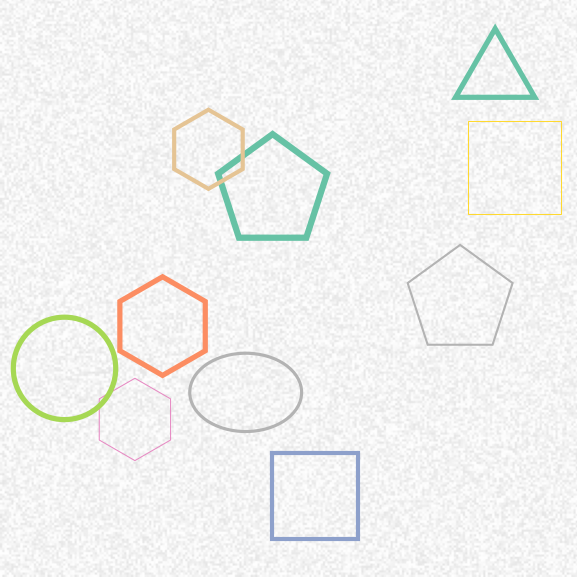[{"shape": "triangle", "thickness": 2.5, "radius": 0.4, "center": [0.857, 0.87]}, {"shape": "pentagon", "thickness": 3, "radius": 0.5, "center": [0.472, 0.668]}, {"shape": "hexagon", "thickness": 2.5, "radius": 0.43, "center": [0.282, 0.434]}, {"shape": "square", "thickness": 2, "radius": 0.37, "center": [0.546, 0.141]}, {"shape": "hexagon", "thickness": 0.5, "radius": 0.36, "center": [0.234, 0.273]}, {"shape": "circle", "thickness": 2.5, "radius": 0.44, "center": [0.112, 0.361]}, {"shape": "square", "thickness": 0.5, "radius": 0.4, "center": [0.891, 0.709]}, {"shape": "hexagon", "thickness": 2, "radius": 0.34, "center": [0.361, 0.741]}, {"shape": "oval", "thickness": 1.5, "radius": 0.48, "center": [0.425, 0.32]}, {"shape": "pentagon", "thickness": 1, "radius": 0.48, "center": [0.797, 0.479]}]